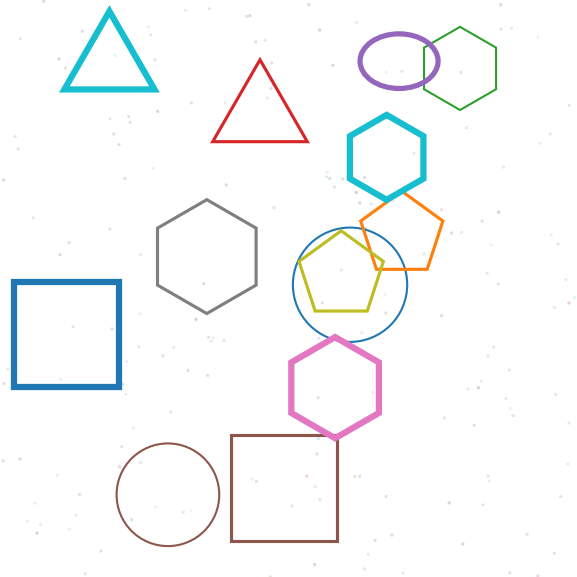[{"shape": "circle", "thickness": 1, "radius": 0.49, "center": [0.606, 0.506]}, {"shape": "square", "thickness": 3, "radius": 0.46, "center": [0.115, 0.42]}, {"shape": "pentagon", "thickness": 1.5, "radius": 0.37, "center": [0.696, 0.593]}, {"shape": "hexagon", "thickness": 1, "radius": 0.36, "center": [0.797, 0.881]}, {"shape": "triangle", "thickness": 1.5, "radius": 0.47, "center": [0.45, 0.801]}, {"shape": "oval", "thickness": 2.5, "radius": 0.34, "center": [0.691, 0.893]}, {"shape": "square", "thickness": 1.5, "radius": 0.46, "center": [0.492, 0.154]}, {"shape": "circle", "thickness": 1, "radius": 0.44, "center": [0.291, 0.142]}, {"shape": "hexagon", "thickness": 3, "radius": 0.44, "center": [0.58, 0.328]}, {"shape": "hexagon", "thickness": 1.5, "radius": 0.49, "center": [0.358, 0.555]}, {"shape": "pentagon", "thickness": 1.5, "radius": 0.38, "center": [0.591, 0.523]}, {"shape": "hexagon", "thickness": 3, "radius": 0.37, "center": [0.67, 0.727]}, {"shape": "triangle", "thickness": 3, "radius": 0.45, "center": [0.189, 0.889]}]